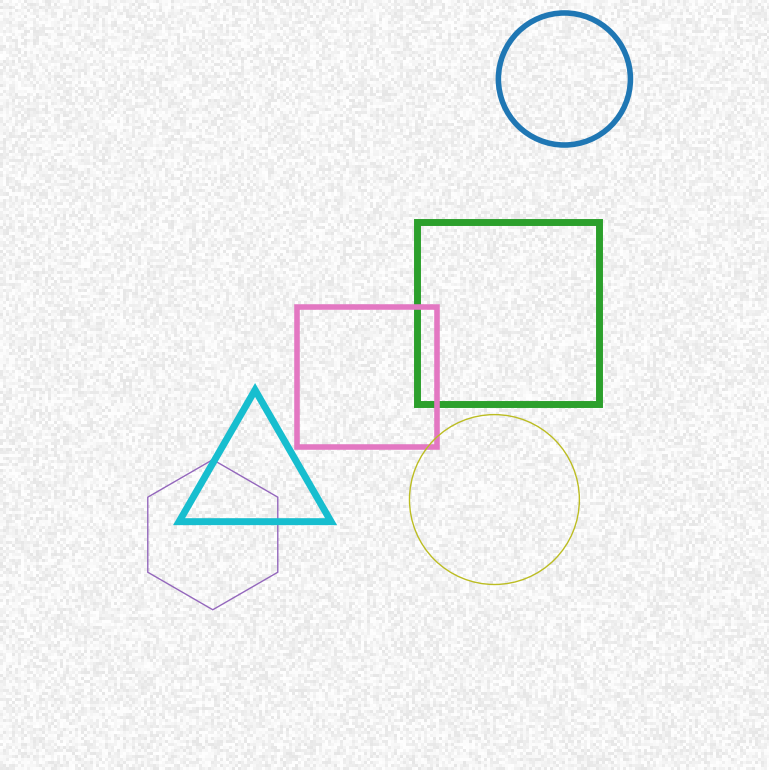[{"shape": "circle", "thickness": 2, "radius": 0.43, "center": [0.733, 0.897]}, {"shape": "square", "thickness": 2.5, "radius": 0.59, "center": [0.66, 0.594]}, {"shape": "hexagon", "thickness": 0.5, "radius": 0.49, "center": [0.276, 0.306]}, {"shape": "square", "thickness": 2, "radius": 0.45, "center": [0.476, 0.51]}, {"shape": "circle", "thickness": 0.5, "radius": 0.55, "center": [0.642, 0.351]}, {"shape": "triangle", "thickness": 2.5, "radius": 0.57, "center": [0.331, 0.38]}]